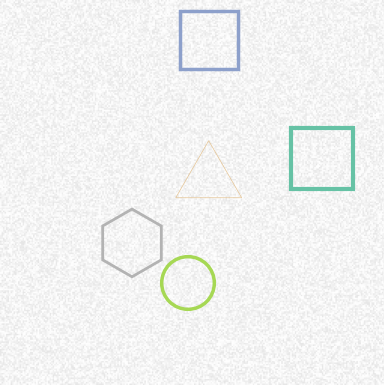[{"shape": "square", "thickness": 3, "radius": 0.4, "center": [0.836, 0.589]}, {"shape": "square", "thickness": 2.5, "radius": 0.38, "center": [0.544, 0.896]}, {"shape": "circle", "thickness": 2.5, "radius": 0.34, "center": [0.488, 0.265]}, {"shape": "triangle", "thickness": 0.5, "radius": 0.49, "center": [0.542, 0.536]}, {"shape": "hexagon", "thickness": 2, "radius": 0.44, "center": [0.343, 0.369]}]